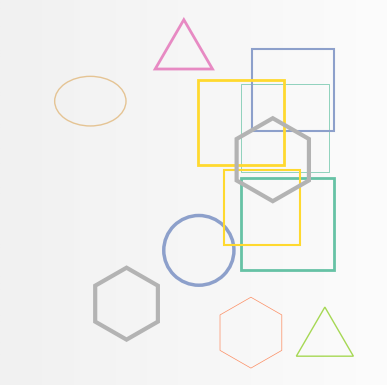[{"shape": "square", "thickness": 0.5, "radius": 0.57, "center": [0.736, 0.667]}, {"shape": "square", "thickness": 2, "radius": 0.6, "center": [0.741, 0.418]}, {"shape": "hexagon", "thickness": 0.5, "radius": 0.46, "center": [0.648, 0.136]}, {"shape": "circle", "thickness": 2.5, "radius": 0.45, "center": [0.513, 0.35]}, {"shape": "square", "thickness": 1.5, "radius": 0.53, "center": [0.757, 0.766]}, {"shape": "triangle", "thickness": 2, "radius": 0.43, "center": [0.474, 0.863]}, {"shape": "triangle", "thickness": 1, "radius": 0.43, "center": [0.838, 0.117]}, {"shape": "square", "thickness": 2, "radius": 0.55, "center": [0.621, 0.681]}, {"shape": "square", "thickness": 1.5, "radius": 0.49, "center": [0.676, 0.461]}, {"shape": "oval", "thickness": 1, "radius": 0.46, "center": [0.233, 0.737]}, {"shape": "hexagon", "thickness": 3, "radius": 0.54, "center": [0.704, 0.585]}, {"shape": "hexagon", "thickness": 3, "radius": 0.47, "center": [0.327, 0.211]}]